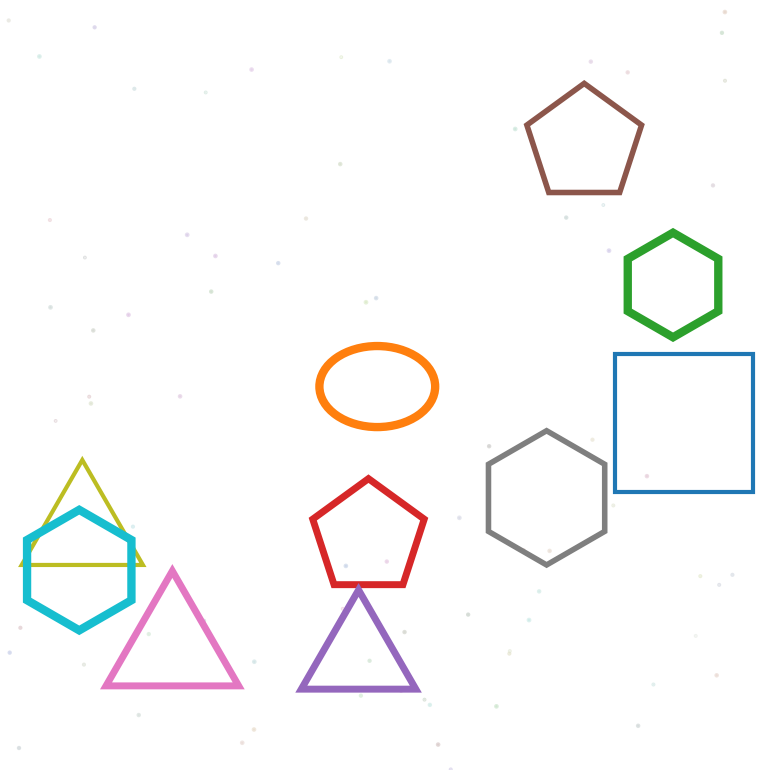[{"shape": "square", "thickness": 1.5, "radius": 0.45, "center": [0.888, 0.451]}, {"shape": "oval", "thickness": 3, "radius": 0.38, "center": [0.49, 0.498]}, {"shape": "hexagon", "thickness": 3, "radius": 0.34, "center": [0.874, 0.63]}, {"shape": "pentagon", "thickness": 2.5, "radius": 0.38, "center": [0.479, 0.302]}, {"shape": "triangle", "thickness": 2.5, "radius": 0.43, "center": [0.466, 0.148]}, {"shape": "pentagon", "thickness": 2, "radius": 0.39, "center": [0.759, 0.813]}, {"shape": "triangle", "thickness": 2.5, "radius": 0.5, "center": [0.224, 0.159]}, {"shape": "hexagon", "thickness": 2, "radius": 0.44, "center": [0.71, 0.353]}, {"shape": "triangle", "thickness": 1.5, "radius": 0.45, "center": [0.107, 0.312]}, {"shape": "hexagon", "thickness": 3, "radius": 0.39, "center": [0.103, 0.26]}]